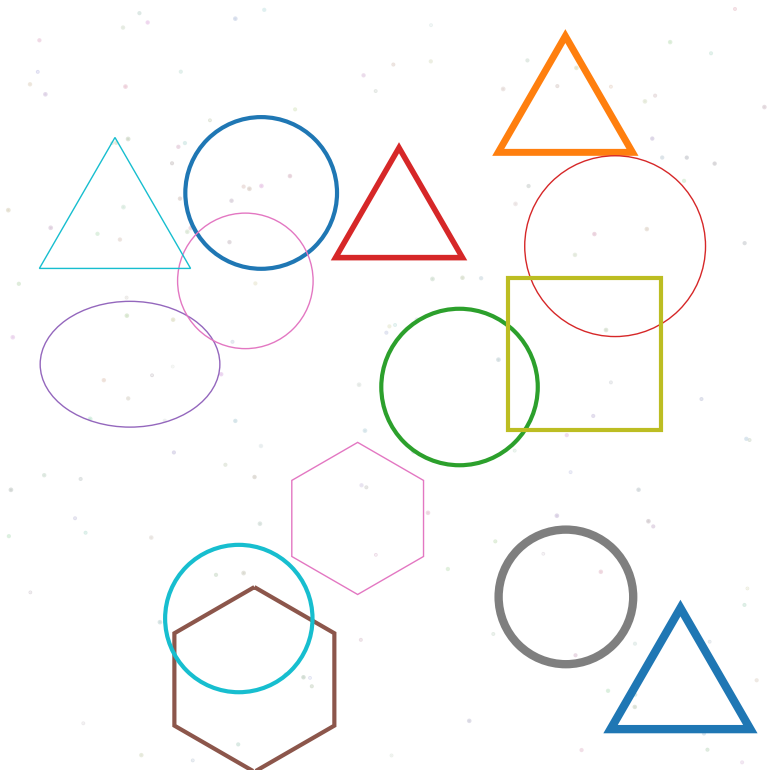[{"shape": "circle", "thickness": 1.5, "radius": 0.49, "center": [0.339, 0.749]}, {"shape": "triangle", "thickness": 3, "radius": 0.52, "center": [0.884, 0.105]}, {"shape": "triangle", "thickness": 2.5, "radius": 0.5, "center": [0.734, 0.852]}, {"shape": "circle", "thickness": 1.5, "radius": 0.51, "center": [0.597, 0.497]}, {"shape": "triangle", "thickness": 2, "radius": 0.48, "center": [0.518, 0.713]}, {"shape": "circle", "thickness": 0.5, "radius": 0.59, "center": [0.799, 0.68]}, {"shape": "oval", "thickness": 0.5, "radius": 0.58, "center": [0.169, 0.527]}, {"shape": "hexagon", "thickness": 1.5, "radius": 0.6, "center": [0.33, 0.118]}, {"shape": "circle", "thickness": 0.5, "radius": 0.44, "center": [0.319, 0.635]}, {"shape": "hexagon", "thickness": 0.5, "radius": 0.49, "center": [0.464, 0.327]}, {"shape": "circle", "thickness": 3, "radius": 0.44, "center": [0.735, 0.225]}, {"shape": "square", "thickness": 1.5, "radius": 0.5, "center": [0.759, 0.54]}, {"shape": "triangle", "thickness": 0.5, "radius": 0.57, "center": [0.149, 0.708]}, {"shape": "circle", "thickness": 1.5, "radius": 0.48, "center": [0.31, 0.197]}]